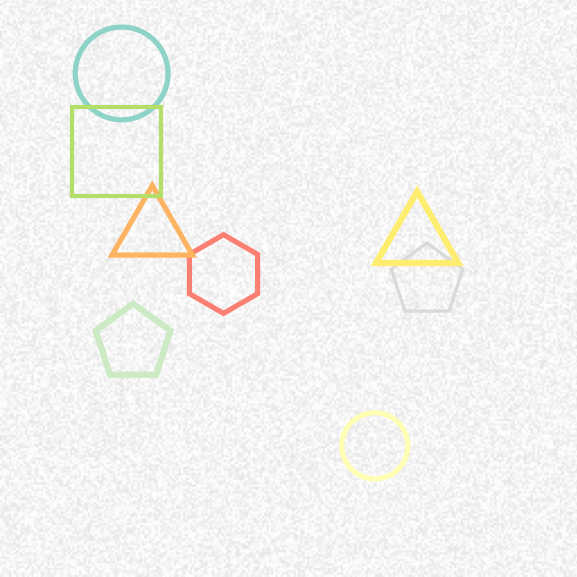[{"shape": "circle", "thickness": 2.5, "radius": 0.4, "center": [0.211, 0.872]}, {"shape": "circle", "thickness": 2.5, "radius": 0.29, "center": [0.649, 0.227]}, {"shape": "hexagon", "thickness": 2.5, "radius": 0.34, "center": [0.387, 0.525]}, {"shape": "triangle", "thickness": 2.5, "radius": 0.4, "center": [0.264, 0.598]}, {"shape": "square", "thickness": 2, "radius": 0.38, "center": [0.202, 0.737]}, {"shape": "pentagon", "thickness": 1.5, "radius": 0.33, "center": [0.739, 0.513]}, {"shape": "pentagon", "thickness": 3, "radius": 0.34, "center": [0.231, 0.405]}, {"shape": "triangle", "thickness": 3, "radius": 0.41, "center": [0.722, 0.585]}]